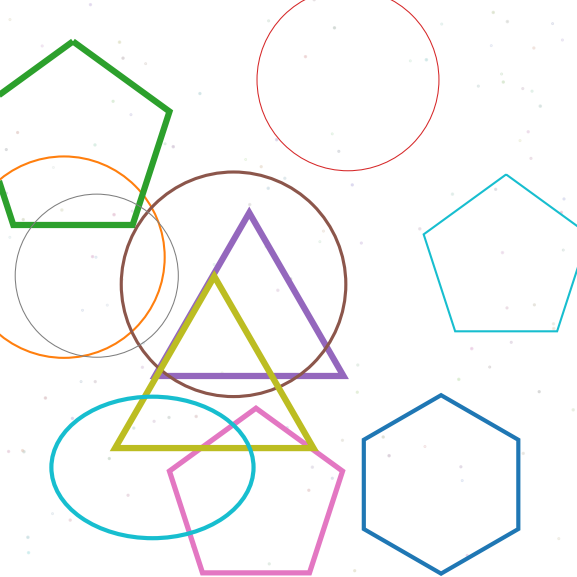[{"shape": "hexagon", "thickness": 2, "radius": 0.77, "center": [0.764, 0.16]}, {"shape": "circle", "thickness": 1, "radius": 0.87, "center": [0.111, 0.554]}, {"shape": "pentagon", "thickness": 3, "radius": 0.88, "center": [0.126, 0.752]}, {"shape": "circle", "thickness": 0.5, "radius": 0.79, "center": [0.603, 0.861]}, {"shape": "triangle", "thickness": 3, "radius": 0.94, "center": [0.432, 0.442]}, {"shape": "circle", "thickness": 1.5, "radius": 0.97, "center": [0.404, 0.507]}, {"shape": "pentagon", "thickness": 2.5, "radius": 0.79, "center": [0.443, 0.135]}, {"shape": "circle", "thickness": 0.5, "radius": 0.71, "center": [0.168, 0.522]}, {"shape": "triangle", "thickness": 3, "radius": 0.99, "center": [0.371, 0.322]}, {"shape": "pentagon", "thickness": 1, "radius": 0.75, "center": [0.876, 0.547]}, {"shape": "oval", "thickness": 2, "radius": 0.88, "center": [0.264, 0.19]}]